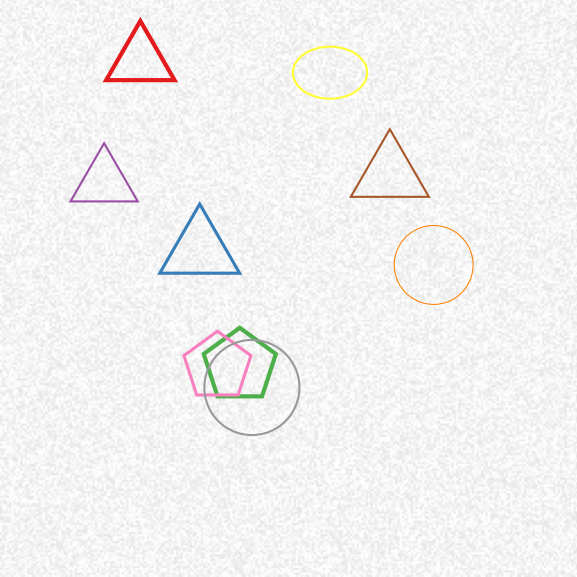[{"shape": "triangle", "thickness": 2, "radius": 0.34, "center": [0.243, 0.895]}, {"shape": "triangle", "thickness": 1.5, "radius": 0.4, "center": [0.346, 0.566]}, {"shape": "pentagon", "thickness": 2, "radius": 0.33, "center": [0.415, 0.366]}, {"shape": "triangle", "thickness": 1, "radius": 0.34, "center": [0.18, 0.684]}, {"shape": "circle", "thickness": 0.5, "radius": 0.34, "center": [0.751, 0.54]}, {"shape": "oval", "thickness": 1, "radius": 0.32, "center": [0.571, 0.873]}, {"shape": "triangle", "thickness": 1, "radius": 0.39, "center": [0.675, 0.697]}, {"shape": "pentagon", "thickness": 1.5, "radius": 0.3, "center": [0.377, 0.365]}, {"shape": "circle", "thickness": 1, "radius": 0.41, "center": [0.436, 0.328]}]